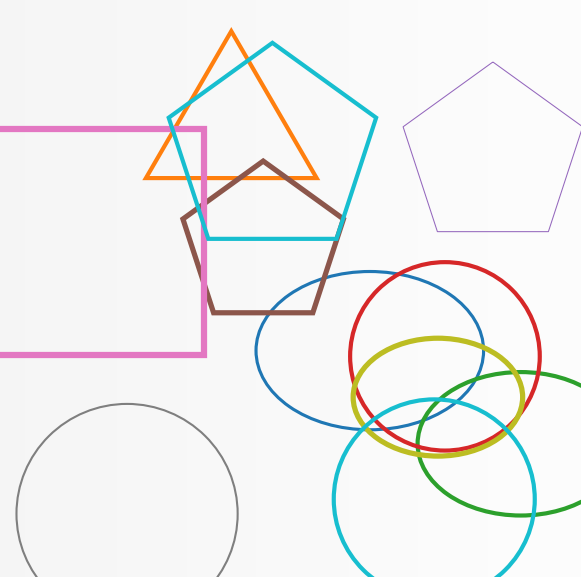[{"shape": "oval", "thickness": 1.5, "radius": 0.98, "center": [0.636, 0.392]}, {"shape": "triangle", "thickness": 2, "radius": 0.85, "center": [0.398, 0.776]}, {"shape": "oval", "thickness": 2, "radius": 0.89, "center": [0.896, 0.231]}, {"shape": "circle", "thickness": 2, "radius": 0.82, "center": [0.766, 0.382]}, {"shape": "pentagon", "thickness": 0.5, "radius": 0.81, "center": [0.848, 0.729]}, {"shape": "pentagon", "thickness": 2.5, "radius": 0.73, "center": [0.453, 0.575]}, {"shape": "square", "thickness": 3, "radius": 0.98, "center": [0.156, 0.58]}, {"shape": "circle", "thickness": 1, "radius": 0.95, "center": [0.219, 0.109]}, {"shape": "oval", "thickness": 2.5, "radius": 0.73, "center": [0.753, 0.311]}, {"shape": "circle", "thickness": 2, "radius": 0.86, "center": [0.747, 0.135]}, {"shape": "pentagon", "thickness": 2, "radius": 0.94, "center": [0.469, 0.737]}]